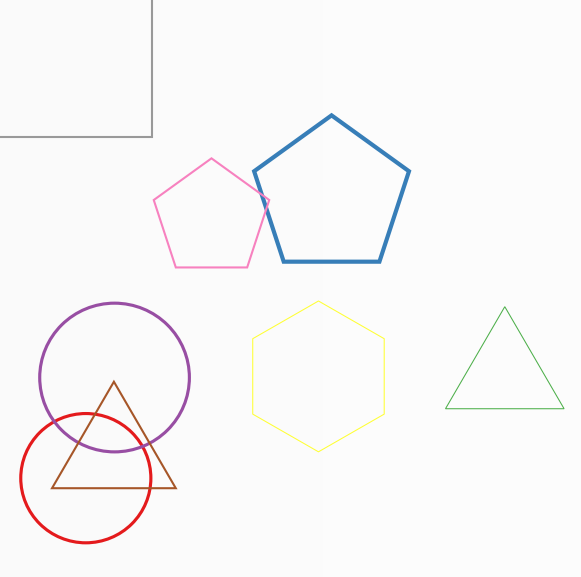[{"shape": "circle", "thickness": 1.5, "radius": 0.56, "center": [0.148, 0.171]}, {"shape": "pentagon", "thickness": 2, "radius": 0.7, "center": [0.57, 0.659]}, {"shape": "triangle", "thickness": 0.5, "radius": 0.59, "center": [0.868, 0.35]}, {"shape": "circle", "thickness": 1.5, "radius": 0.64, "center": [0.197, 0.345]}, {"shape": "hexagon", "thickness": 0.5, "radius": 0.65, "center": [0.548, 0.347]}, {"shape": "triangle", "thickness": 1, "radius": 0.61, "center": [0.196, 0.215]}, {"shape": "pentagon", "thickness": 1, "radius": 0.52, "center": [0.364, 0.621]}, {"shape": "square", "thickness": 1, "radius": 0.67, "center": [0.127, 0.896]}]